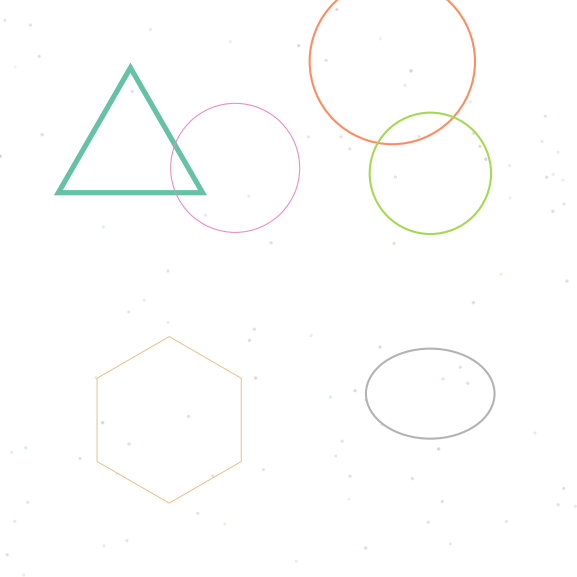[{"shape": "triangle", "thickness": 2.5, "radius": 0.72, "center": [0.226, 0.738]}, {"shape": "circle", "thickness": 1, "radius": 0.72, "center": [0.679, 0.893]}, {"shape": "circle", "thickness": 0.5, "radius": 0.56, "center": [0.407, 0.708]}, {"shape": "circle", "thickness": 1, "radius": 0.53, "center": [0.745, 0.699]}, {"shape": "hexagon", "thickness": 0.5, "radius": 0.72, "center": [0.293, 0.272]}, {"shape": "oval", "thickness": 1, "radius": 0.56, "center": [0.745, 0.318]}]